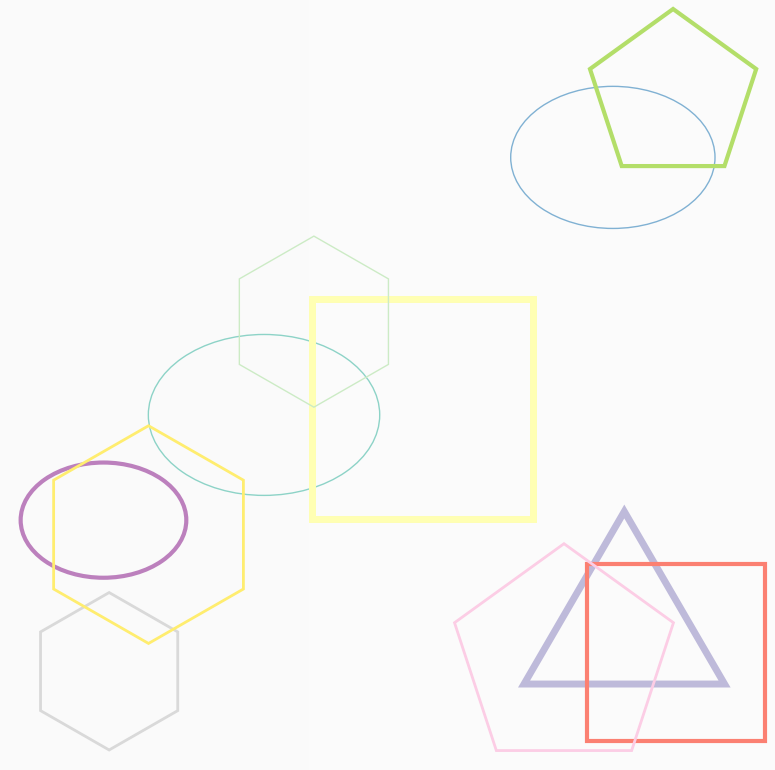[{"shape": "oval", "thickness": 0.5, "radius": 0.75, "center": [0.341, 0.461]}, {"shape": "square", "thickness": 2.5, "radius": 0.71, "center": [0.545, 0.469]}, {"shape": "triangle", "thickness": 2.5, "radius": 0.75, "center": [0.806, 0.186]}, {"shape": "square", "thickness": 1.5, "radius": 0.58, "center": [0.872, 0.153]}, {"shape": "oval", "thickness": 0.5, "radius": 0.66, "center": [0.791, 0.796]}, {"shape": "pentagon", "thickness": 1.5, "radius": 0.56, "center": [0.869, 0.876]}, {"shape": "pentagon", "thickness": 1, "radius": 0.74, "center": [0.728, 0.145]}, {"shape": "hexagon", "thickness": 1, "radius": 0.51, "center": [0.141, 0.128]}, {"shape": "oval", "thickness": 1.5, "radius": 0.53, "center": [0.134, 0.324]}, {"shape": "hexagon", "thickness": 0.5, "radius": 0.56, "center": [0.405, 0.582]}, {"shape": "hexagon", "thickness": 1, "radius": 0.71, "center": [0.192, 0.306]}]